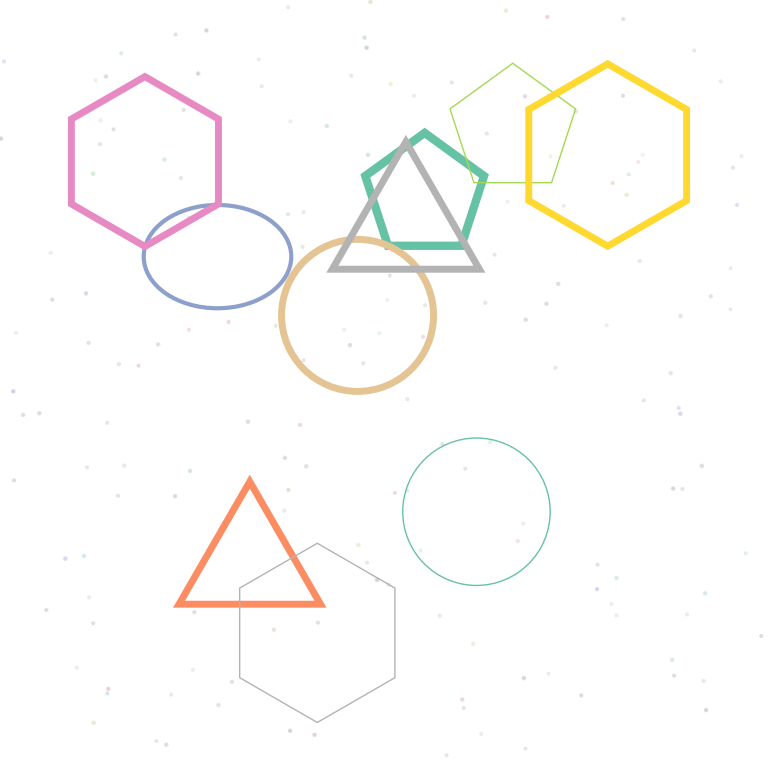[{"shape": "pentagon", "thickness": 3, "radius": 0.41, "center": [0.551, 0.746]}, {"shape": "circle", "thickness": 0.5, "radius": 0.48, "center": [0.619, 0.335]}, {"shape": "triangle", "thickness": 2.5, "radius": 0.53, "center": [0.324, 0.268]}, {"shape": "oval", "thickness": 1.5, "radius": 0.48, "center": [0.282, 0.667]}, {"shape": "hexagon", "thickness": 2.5, "radius": 0.55, "center": [0.188, 0.79]}, {"shape": "pentagon", "thickness": 0.5, "radius": 0.43, "center": [0.666, 0.832]}, {"shape": "hexagon", "thickness": 2.5, "radius": 0.59, "center": [0.789, 0.799]}, {"shape": "circle", "thickness": 2.5, "radius": 0.49, "center": [0.464, 0.59]}, {"shape": "hexagon", "thickness": 0.5, "radius": 0.58, "center": [0.412, 0.178]}, {"shape": "triangle", "thickness": 2.5, "radius": 0.55, "center": [0.527, 0.706]}]